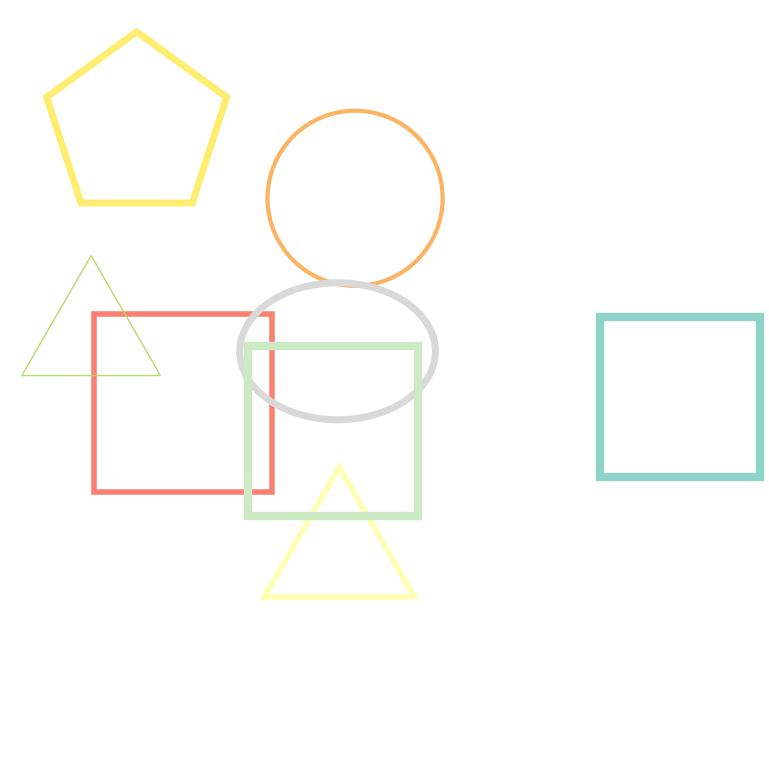[{"shape": "square", "thickness": 3, "radius": 0.52, "center": [0.883, 0.485]}, {"shape": "triangle", "thickness": 2, "radius": 0.56, "center": [0.441, 0.281]}, {"shape": "square", "thickness": 2, "radius": 0.58, "center": [0.238, 0.477]}, {"shape": "circle", "thickness": 1.5, "radius": 0.57, "center": [0.461, 0.742]}, {"shape": "triangle", "thickness": 0.5, "radius": 0.52, "center": [0.118, 0.564]}, {"shape": "oval", "thickness": 2.5, "radius": 0.64, "center": [0.438, 0.544]}, {"shape": "square", "thickness": 3, "radius": 0.55, "center": [0.433, 0.441]}, {"shape": "pentagon", "thickness": 2.5, "radius": 0.61, "center": [0.177, 0.836]}]